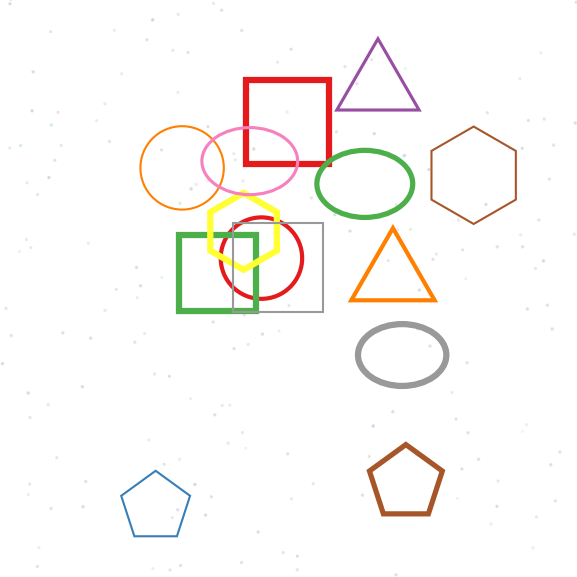[{"shape": "circle", "thickness": 2, "radius": 0.35, "center": [0.453, 0.552]}, {"shape": "square", "thickness": 3, "radius": 0.36, "center": [0.497, 0.788]}, {"shape": "pentagon", "thickness": 1, "radius": 0.31, "center": [0.27, 0.121]}, {"shape": "oval", "thickness": 2.5, "radius": 0.41, "center": [0.632, 0.681]}, {"shape": "square", "thickness": 3, "radius": 0.33, "center": [0.376, 0.526]}, {"shape": "triangle", "thickness": 1.5, "radius": 0.41, "center": [0.654, 0.85]}, {"shape": "circle", "thickness": 1, "radius": 0.36, "center": [0.315, 0.708]}, {"shape": "triangle", "thickness": 2, "radius": 0.42, "center": [0.68, 0.521]}, {"shape": "hexagon", "thickness": 3, "radius": 0.33, "center": [0.422, 0.599]}, {"shape": "hexagon", "thickness": 1, "radius": 0.42, "center": [0.82, 0.696]}, {"shape": "pentagon", "thickness": 2.5, "radius": 0.33, "center": [0.703, 0.163]}, {"shape": "oval", "thickness": 1.5, "radius": 0.41, "center": [0.433, 0.72]}, {"shape": "square", "thickness": 1, "radius": 0.39, "center": [0.482, 0.536]}, {"shape": "oval", "thickness": 3, "radius": 0.38, "center": [0.696, 0.384]}]